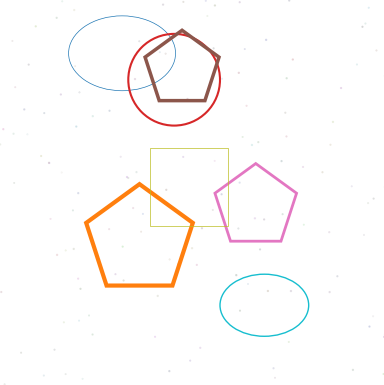[{"shape": "oval", "thickness": 0.5, "radius": 0.69, "center": [0.317, 0.862]}, {"shape": "pentagon", "thickness": 3, "radius": 0.73, "center": [0.362, 0.376]}, {"shape": "circle", "thickness": 1.5, "radius": 0.6, "center": [0.452, 0.793]}, {"shape": "pentagon", "thickness": 2.5, "radius": 0.5, "center": [0.473, 0.82]}, {"shape": "pentagon", "thickness": 2, "radius": 0.56, "center": [0.664, 0.464]}, {"shape": "square", "thickness": 0.5, "radius": 0.51, "center": [0.491, 0.515]}, {"shape": "oval", "thickness": 1, "radius": 0.58, "center": [0.687, 0.207]}]